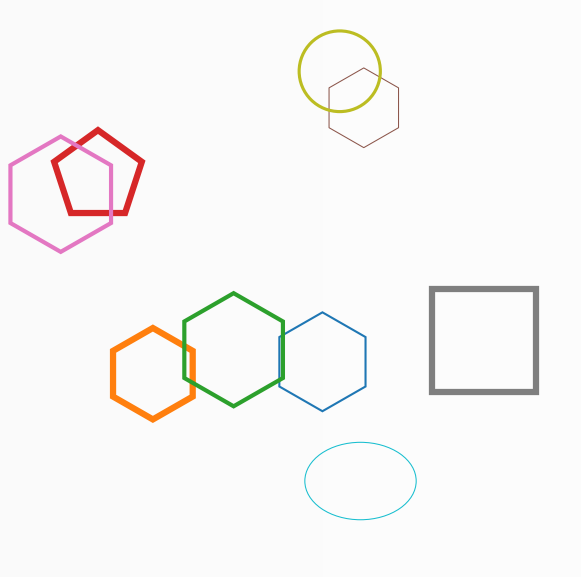[{"shape": "hexagon", "thickness": 1, "radius": 0.43, "center": [0.555, 0.373]}, {"shape": "hexagon", "thickness": 3, "radius": 0.4, "center": [0.263, 0.352]}, {"shape": "hexagon", "thickness": 2, "radius": 0.49, "center": [0.402, 0.394]}, {"shape": "pentagon", "thickness": 3, "radius": 0.4, "center": [0.169, 0.694]}, {"shape": "hexagon", "thickness": 0.5, "radius": 0.35, "center": [0.626, 0.813]}, {"shape": "hexagon", "thickness": 2, "radius": 0.5, "center": [0.105, 0.663]}, {"shape": "square", "thickness": 3, "radius": 0.45, "center": [0.833, 0.409]}, {"shape": "circle", "thickness": 1.5, "radius": 0.35, "center": [0.585, 0.876]}, {"shape": "oval", "thickness": 0.5, "radius": 0.48, "center": [0.62, 0.166]}]